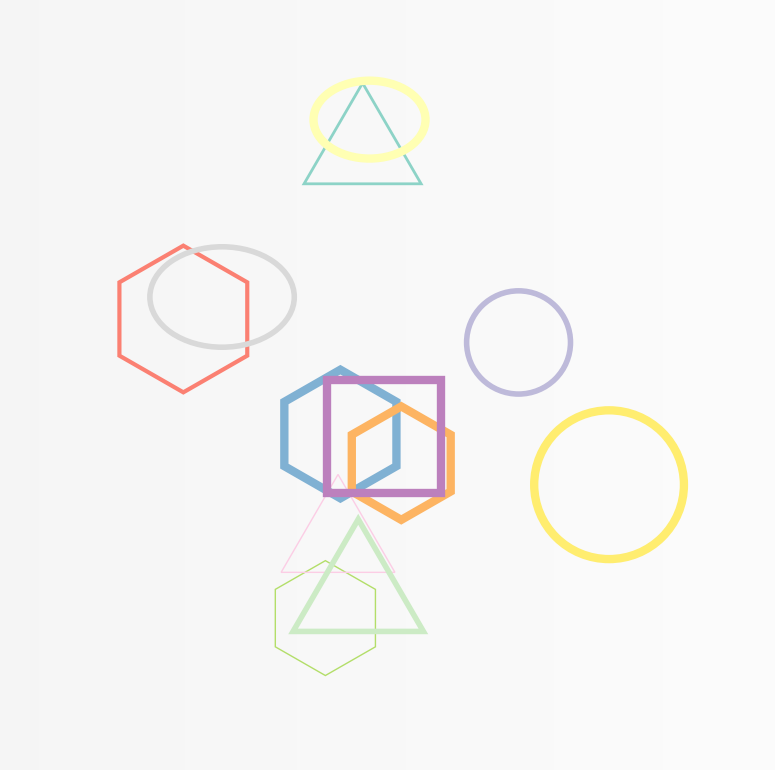[{"shape": "triangle", "thickness": 1, "radius": 0.44, "center": [0.468, 0.805]}, {"shape": "oval", "thickness": 3, "radius": 0.36, "center": [0.477, 0.845]}, {"shape": "circle", "thickness": 2, "radius": 0.34, "center": [0.669, 0.555]}, {"shape": "hexagon", "thickness": 1.5, "radius": 0.48, "center": [0.237, 0.586]}, {"shape": "hexagon", "thickness": 3, "radius": 0.42, "center": [0.439, 0.436]}, {"shape": "hexagon", "thickness": 3, "radius": 0.37, "center": [0.518, 0.399]}, {"shape": "hexagon", "thickness": 0.5, "radius": 0.37, "center": [0.42, 0.197]}, {"shape": "triangle", "thickness": 0.5, "radius": 0.42, "center": [0.436, 0.299]}, {"shape": "oval", "thickness": 2, "radius": 0.47, "center": [0.287, 0.614]}, {"shape": "square", "thickness": 3, "radius": 0.37, "center": [0.496, 0.433]}, {"shape": "triangle", "thickness": 2, "radius": 0.49, "center": [0.462, 0.229]}, {"shape": "circle", "thickness": 3, "radius": 0.48, "center": [0.786, 0.371]}]